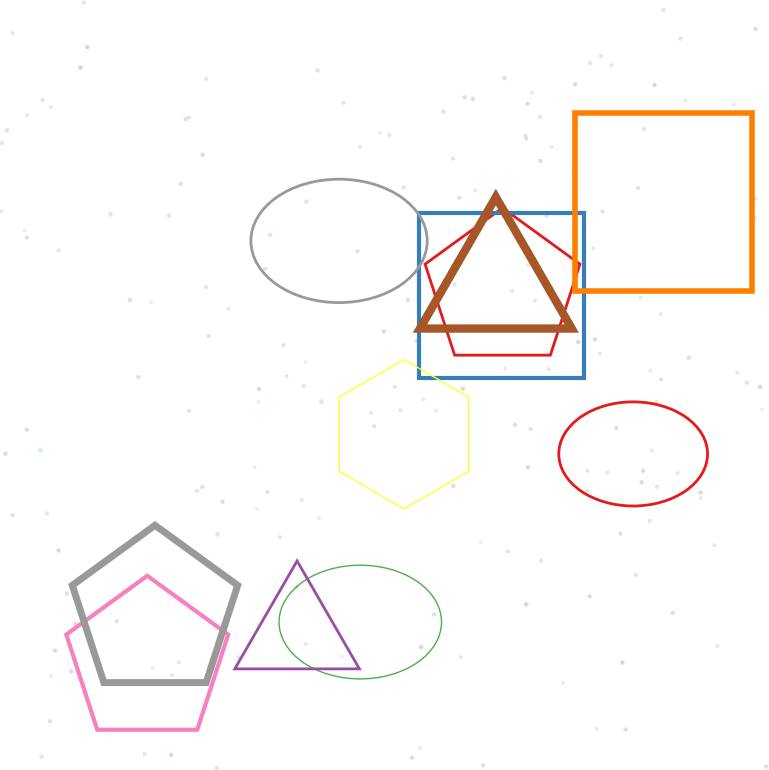[{"shape": "oval", "thickness": 1, "radius": 0.48, "center": [0.822, 0.41]}, {"shape": "pentagon", "thickness": 1, "radius": 0.53, "center": [0.653, 0.624]}, {"shape": "square", "thickness": 1.5, "radius": 0.54, "center": [0.651, 0.616]}, {"shape": "oval", "thickness": 0.5, "radius": 0.53, "center": [0.468, 0.192]}, {"shape": "triangle", "thickness": 1, "radius": 0.47, "center": [0.386, 0.178]}, {"shape": "square", "thickness": 2, "radius": 0.58, "center": [0.862, 0.738]}, {"shape": "hexagon", "thickness": 0.5, "radius": 0.48, "center": [0.525, 0.436]}, {"shape": "triangle", "thickness": 3, "radius": 0.57, "center": [0.644, 0.63]}, {"shape": "pentagon", "thickness": 1.5, "radius": 0.55, "center": [0.191, 0.142]}, {"shape": "oval", "thickness": 1, "radius": 0.57, "center": [0.44, 0.687]}, {"shape": "pentagon", "thickness": 2.5, "radius": 0.56, "center": [0.201, 0.205]}]